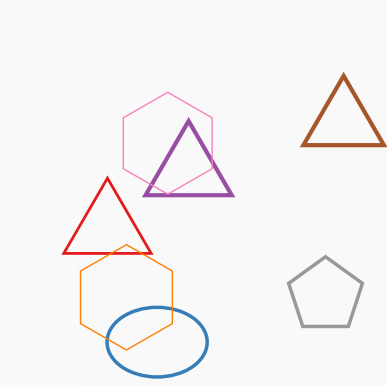[{"shape": "triangle", "thickness": 2, "radius": 0.65, "center": [0.277, 0.407]}, {"shape": "oval", "thickness": 2.5, "radius": 0.65, "center": [0.405, 0.111]}, {"shape": "triangle", "thickness": 3, "radius": 0.64, "center": [0.487, 0.557]}, {"shape": "hexagon", "thickness": 1, "radius": 0.68, "center": [0.326, 0.228]}, {"shape": "triangle", "thickness": 3, "radius": 0.6, "center": [0.887, 0.683]}, {"shape": "hexagon", "thickness": 1, "radius": 0.66, "center": [0.433, 0.628]}, {"shape": "pentagon", "thickness": 2.5, "radius": 0.5, "center": [0.84, 0.233]}]